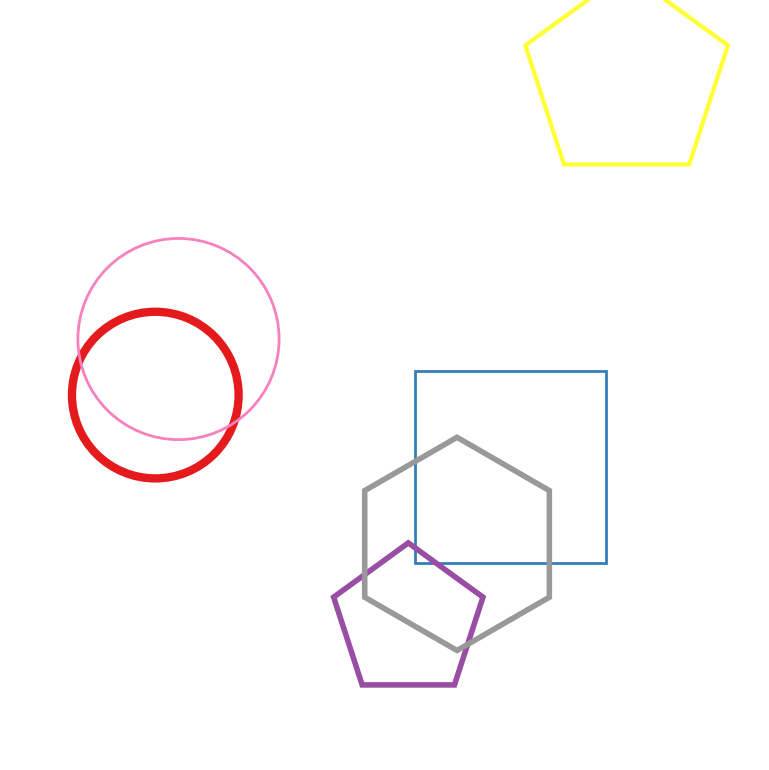[{"shape": "circle", "thickness": 3, "radius": 0.54, "center": [0.202, 0.487]}, {"shape": "square", "thickness": 1, "radius": 0.62, "center": [0.663, 0.394]}, {"shape": "pentagon", "thickness": 2, "radius": 0.51, "center": [0.53, 0.193]}, {"shape": "pentagon", "thickness": 1.5, "radius": 0.69, "center": [0.814, 0.898]}, {"shape": "circle", "thickness": 1, "radius": 0.65, "center": [0.232, 0.56]}, {"shape": "hexagon", "thickness": 2, "radius": 0.69, "center": [0.594, 0.294]}]